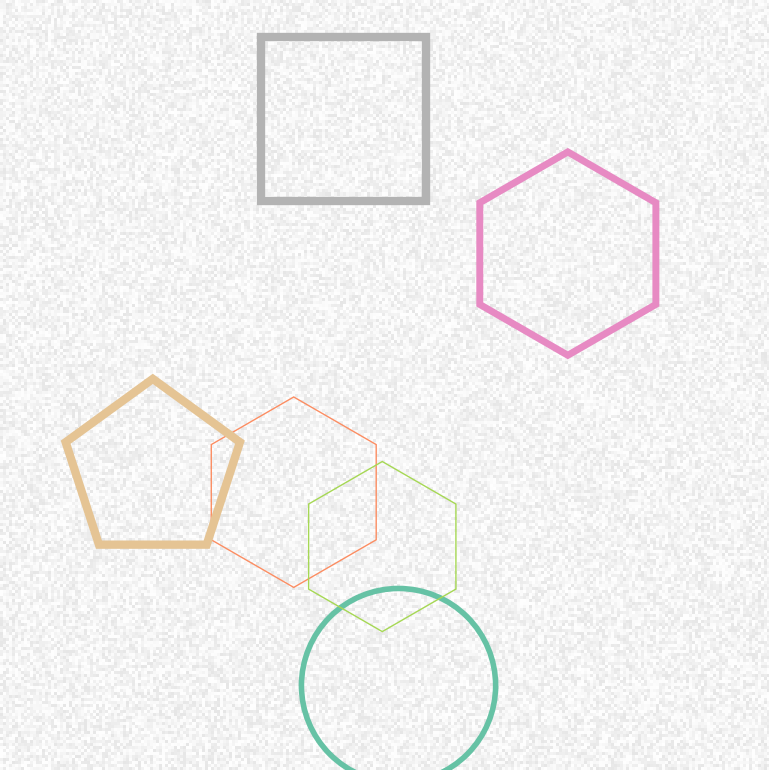[{"shape": "circle", "thickness": 2, "radius": 0.63, "center": [0.518, 0.11]}, {"shape": "hexagon", "thickness": 0.5, "radius": 0.62, "center": [0.381, 0.361]}, {"shape": "hexagon", "thickness": 2.5, "radius": 0.66, "center": [0.737, 0.671]}, {"shape": "hexagon", "thickness": 0.5, "radius": 0.55, "center": [0.496, 0.29]}, {"shape": "pentagon", "thickness": 3, "radius": 0.6, "center": [0.198, 0.389]}, {"shape": "square", "thickness": 3, "radius": 0.53, "center": [0.446, 0.846]}]